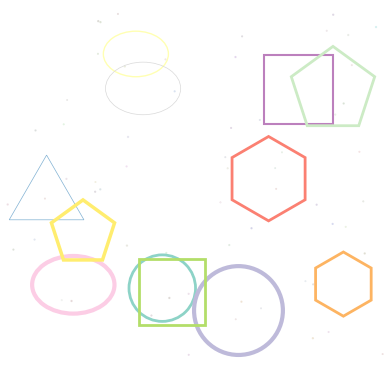[{"shape": "circle", "thickness": 2, "radius": 0.43, "center": [0.421, 0.252]}, {"shape": "oval", "thickness": 1, "radius": 0.42, "center": [0.353, 0.86]}, {"shape": "circle", "thickness": 3, "radius": 0.58, "center": [0.619, 0.193]}, {"shape": "hexagon", "thickness": 2, "radius": 0.55, "center": [0.698, 0.536]}, {"shape": "triangle", "thickness": 0.5, "radius": 0.56, "center": [0.121, 0.485]}, {"shape": "hexagon", "thickness": 2, "radius": 0.42, "center": [0.892, 0.262]}, {"shape": "square", "thickness": 2, "radius": 0.43, "center": [0.447, 0.241]}, {"shape": "oval", "thickness": 3, "radius": 0.53, "center": [0.19, 0.26]}, {"shape": "oval", "thickness": 0.5, "radius": 0.49, "center": [0.372, 0.77]}, {"shape": "square", "thickness": 1.5, "radius": 0.44, "center": [0.775, 0.768]}, {"shape": "pentagon", "thickness": 2, "radius": 0.57, "center": [0.865, 0.766]}, {"shape": "pentagon", "thickness": 2.5, "radius": 0.43, "center": [0.216, 0.395]}]